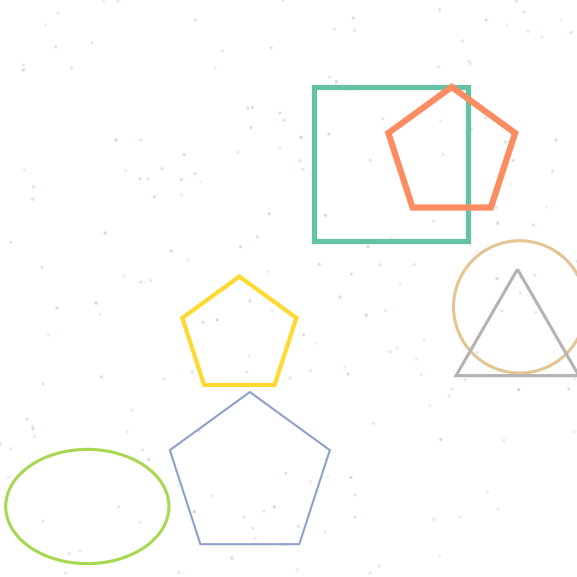[{"shape": "square", "thickness": 2.5, "radius": 0.67, "center": [0.677, 0.715]}, {"shape": "pentagon", "thickness": 3, "radius": 0.58, "center": [0.782, 0.733]}, {"shape": "pentagon", "thickness": 1, "radius": 0.73, "center": [0.433, 0.175]}, {"shape": "oval", "thickness": 1.5, "radius": 0.71, "center": [0.151, 0.122]}, {"shape": "pentagon", "thickness": 2, "radius": 0.52, "center": [0.414, 0.417]}, {"shape": "circle", "thickness": 1.5, "radius": 0.57, "center": [0.9, 0.468]}, {"shape": "triangle", "thickness": 1.5, "radius": 0.61, "center": [0.896, 0.41]}]